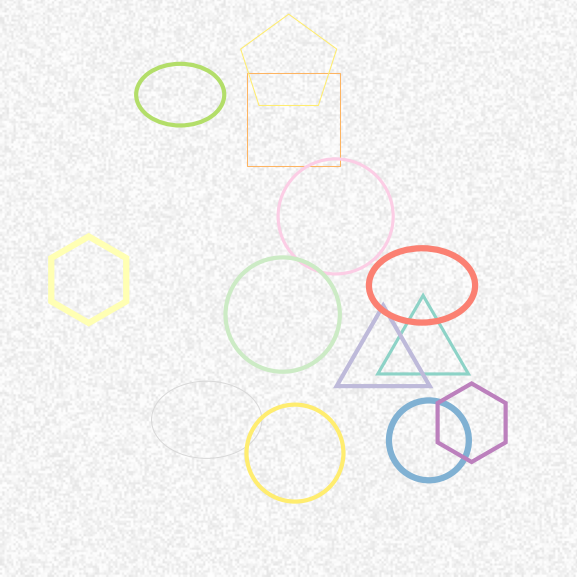[{"shape": "triangle", "thickness": 1.5, "radius": 0.45, "center": [0.733, 0.397]}, {"shape": "hexagon", "thickness": 3, "radius": 0.37, "center": [0.154, 0.515]}, {"shape": "triangle", "thickness": 2, "radius": 0.47, "center": [0.664, 0.377]}, {"shape": "oval", "thickness": 3, "radius": 0.46, "center": [0.731, 0.505]}, {"shape": "circle", "thickness": 3, "radius": 0.35, "center": [0.743, 0.237]}, {"shape": "square", "thickness": 0.5, "radius": 0.4, "center": [0.508, 0.792]}, {"shape": "oval", "thickness": 2, "radius": 0.38, "center": [0.312, 0.835]}, {"shape": "circle", "thickness": 1.5, "radius": 0.5, "center": [0.581, 0.624]}, {"shape": "oval", "thickness": 0.5, "radius": 0.48, "center": [0.358, 0.272]}, {"shape": "hexagon", "thickness": 2, "radius": 0.34, "center": [0.817, 0.267]}, {"shape": "circle", "thickness": 2, "radius": 0.49, "center": [0.489, 0.454]}, {"shape": "circle", "thickness": 2, "radius": 0.42, "center": [0.511, 0.215]}, {"shape": "pentagon", "thickness": 0.5, "radius": 0.44, "center": [0.5, 0.887]}]